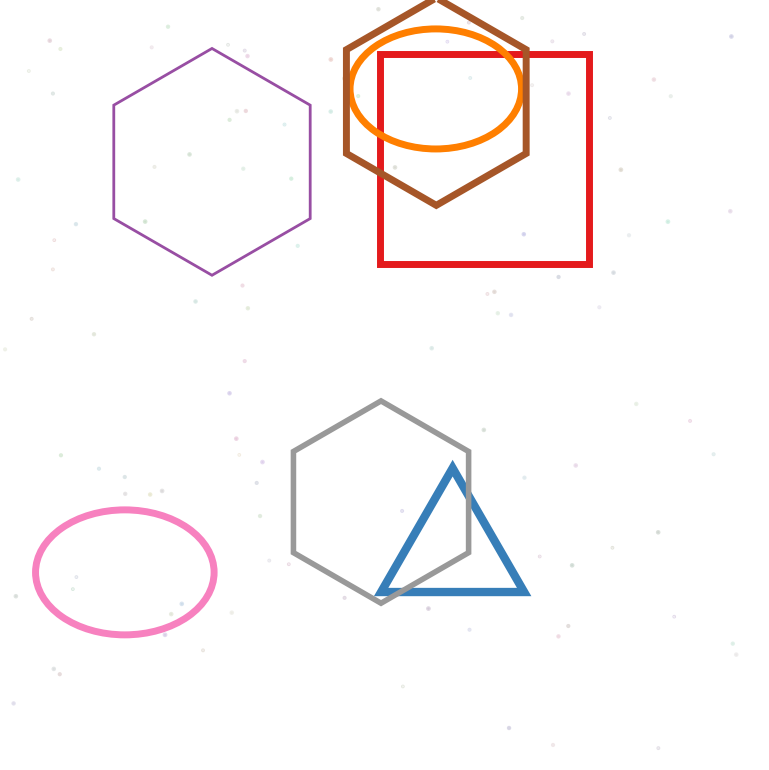[{"shape": "square", "thickness": 2.5, "radius": 0.68, "center": [0.629, 0.793]}, {"shape": "triangle", "thickness": 3, "radius": 0.54, "center": [0.588, 0.285]}, {"shape": "hexagon", "thickness": 1, "radius": 0.74, "center": [0.275, 0.79]}, {"shape": "oval", "thickness": 2.5, "radius": 0.56, "center": [0.566, 0.884]}, {"shape": "hexagon", "thickness": 2.5, "radius": 0.67, "center": [0.567, 0.868]}, {"shape": "oval", "thickness": 2.5, "radius": 0.58, "center": [0.162, 0.257]}, {"shape": "hexagon", "thickness": 2, "radius": 0.66, "center": [0.495, 0.348]}]